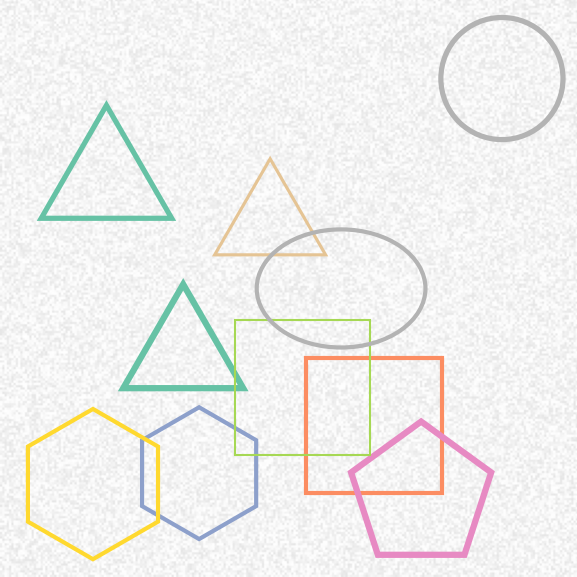[{"shape": "triangle", "thickness": 2.5, "radius": 0.65, "center": [0.184, 0.686]}, {"shape": "triangle", "thickness": 3, "radius": 0.6, "center": [0.317, 0.387]}, {"shape": "square", "thickness": 2, "radius": 0.59, "center": [0.648, 0.262]}, {"shape": "hexagon", "thickness": 2, "radius": 0.57, "center": [0.345, 0.18]}, {"shape": "pentagon", "thickness": 3, "radius": 0.64, "center": [0.729, 0.142]}, {"shape": "square", "thickness": 1, "radius": 0.59, "center": [0.523, 0.328]}, {"shape": "hexagon", "thickness": 2, "radius": 0.65, "center": [0.161, 0.161]}, {"shape": "triangle", "thickness": 1.5, "radius": 0.55, "center": [0.468, 0.613]}, {"shape": "circle", "thickness": 2.5, "radius": 0.53, "center": [0.869, 0.863]}, {"shape": "oval", "thickness": 2, "radius": 0.73, "center": [0.591, 0.5]}]